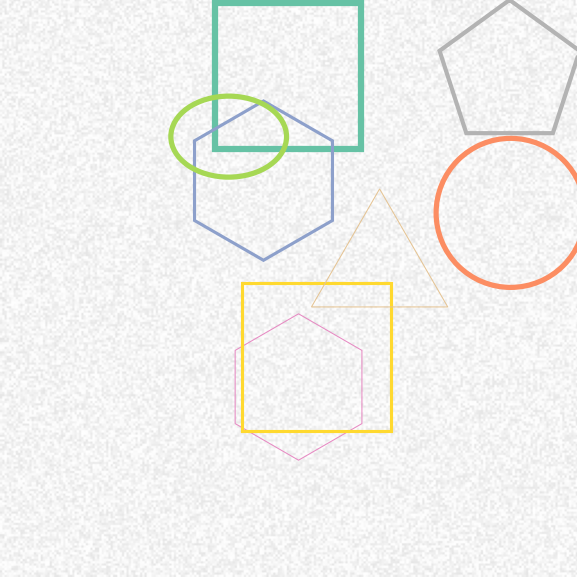[{"shape": "square", "thickness": 3, "radius": 0.63, "center": [0.498, 0.868]}, {"shape": "circle", "thickness": 2.5, "radius": 0.65, "center": [0.884, 0.631]}, {"shape": "hexagon", "thickness": 1.5, "radius": 0.69, "center": [0.456, 0.686]}, {"shape": "hexagon", "thickness": 0.5, "radius": 0.63, "center": [0.517, 0.329]}, {"shape": "oval", "thickness": 2.5, "radius": 0.5, "center": [0.396, 0.763]}, {"shape": "square", "thickness": 1.5, "radius": 0.64, "center": [0.548, 0.381]}, {"shape": "triangle", "thickness": 0.5, "radius": 0.68, "center": [0.657, 0.536]}, {"shape": "pentagon", "thickness": 2, "radius": 0.64, "center": [0.882, 0.872]}]